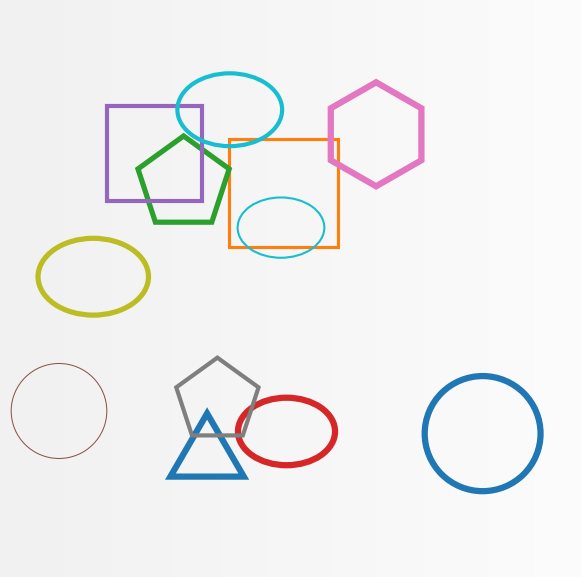[{"shape": "triangle", "thickness": 3, "radius": 0.36, "center": [0.356, 0.21]}, {"shape": "circle", "thickness": 3, "radius": 0.5, "center": [0.83, 0.248]}, {"shape": "square", "thickness": 1.5, "radius": 0.47, "center": [0.488, 0.664]}, {"shape": "pentagon", "thickness": 2.5, "radius": 0.41, "center": [0.316, 0.681]}, {"shape": "oval", "thickness": 3, "radius": 0.42, "center": [0.493, 0.252]}, {"shape": "square", "thickness": 2, "radius": 0.41, "center": [0.265, 0.733]}, {"shape": "circle", "thickness": 0.5, "radius": 0.41, "center": [0.101, 0.287]}, {"shape": "hexagon", "thickness": 3, "radius": 0.45, "center": [0.647, 0.767]}, {"shape": "pentagon", "thickness": 2, "radius": 0.37, "center": [0.374, 0.305]}, {"shape": "oval", "thickness": 2.5, "radius": 0.48, "center": [0.16, 0.52]}, {"shape": "oval", "thickness": 1, "radius": 0.37, "center": [0.483, 0.605]}, {"shape": "oval", "thickness": 2, "radius": 0.45, "center": [0.395, 0.809]}]